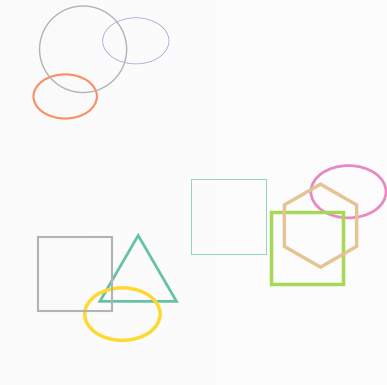[{"shape": "square", "thickness": 0.5, "radius": 0.49, "center": [0.589, 0.438]}, {"shape": "triangle", "thickness": 2, "radius": 0.57, "center": [0.357, 0.274]}, {"shape": "oval", "thickness": 1.5, "radius": 0.41, "center": [0.168, 0.749]}, {"shape": "oval", "thickness": 0.5, "radius": 0.43, "center": [0.351, 0.894]}, {"shape": "oval", "thickness": 2, "radius": 0.48, "center": [0.899, 0.502]}, {"shape": "square", "thickness": 2.5, "radius": 0.47, "center": [0.793, 0.356]}, {"shape": "oval", "thickness": 2.5, "radius": 0.49, "center": [0.316, 0.184]}, {"shape": "hexagon", "thickness": 2.5, "radius": 0.54, "center": [0.827, 0.414]}, {"shape": "circle", "thickness": 1, "radius": 0.56, "center": [0.214, 0.872]}, {"shape": "square", "thickness": 1.5, "radius": 0.48, "center": [0.193, 0.289]}]